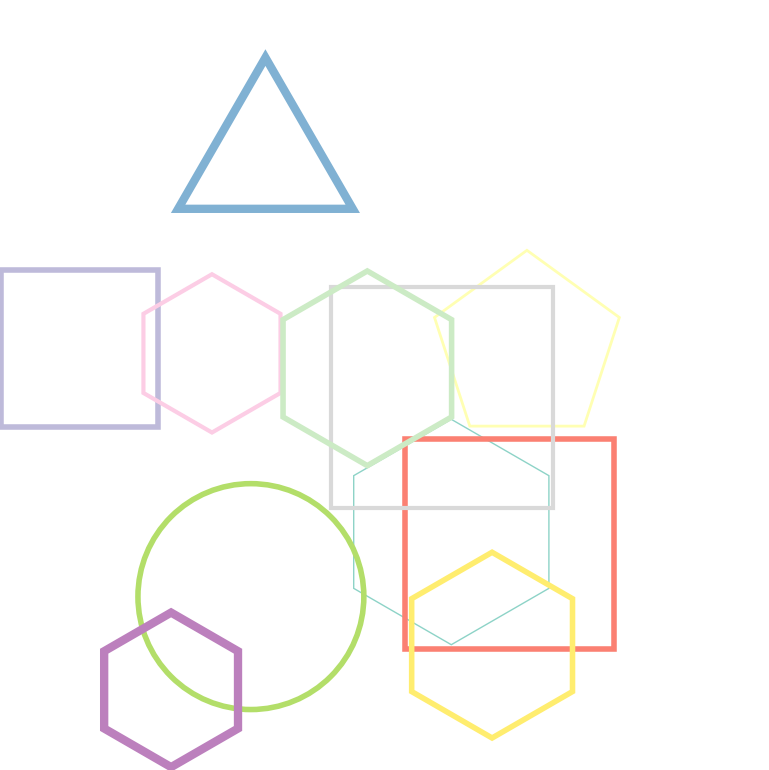[{"shape": "hexagon", "thickness": 0.5, "radius": 0.73, "center": [0.586, 0.309]}, {"shape": "pentagon", "thickness": 1, "radius": 0.63, "center": [0.684, 0.549]}, {"shape": "square", "thickness": 2, "radius": 0.51, "center": [0.103, 0.547]}, {"shape": "square", "thickness": 2, "radius": 0.68, "center": [0.661, 0.294]}, {"shape": "triangle", "thickness": 3, "radius": 0.65, "center": [0.345, 0.794]}, {"shape": "circle", "thickness": 2, "radius": 0.73, "center": [0.326, 0.225]}, {"shape": "hexagon", "thickness": 1.5, "radius": 0.51, "center": [0.275, 0.541]}, {"shape": "square", "thickness": 1.5, "radius": 0.72, "center": [0.574, 0.484]}, {"shape": "hexagon", "thickness": 3, "radius": 0.5, "center": [0.222, 0.104]}, {"shape": "hexagon", "thickness": 2, "radius": 0.63, "center": [0.477, 0.522]}, {"shape": "hexagon", "thickness": 2, "radius": 0.6, "center": [0.639, 0.162]}]